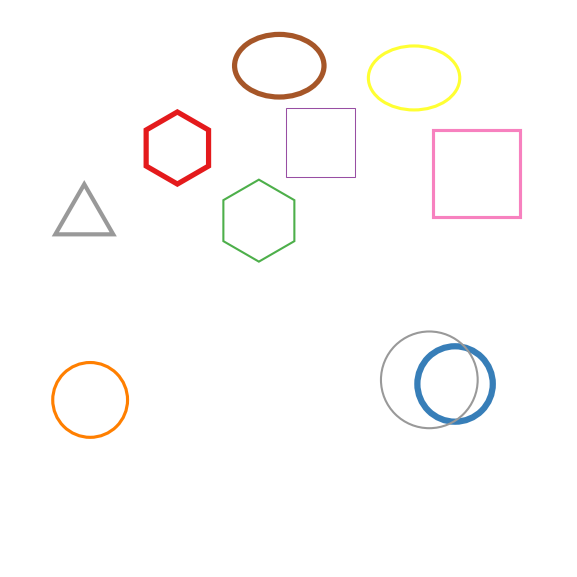[{"shape": "hexagon", "thickness": 2.5, "radius": 0.31, "center": [0.307, 0.743]}, {"shape": "circle", "thickness": 3, "radius": 0.33, "center": [0.788, 0.334]}, {"shape": "hexagon", "thickness": 1, "radius": 0.35, "center": [0.448, 0.617]}, {"shape": "square", "thickness": 0.5, "radius": 0.3, "center": [0.555, 0.752]}, {"shape": "circle", "thickness": 1.5, "radius": 0.32, "center": [0.156, 0.307]}, {"shape": "oval", "thickness": 1.5, "radius": 0.4, "center": [0.717, 0.864]}, {"shape": "oval", "thickness": 2.5, "radius": 0.39, "center": [0.484, 0.885]}, {"shape": "square", "thickness": 1.5, "radius": 0.38, "center": [0.825, 0.698]}, {"shape": "triangle", "thickness": 2, "radius": 0.29, "center": [0.146, 0.622]}, {"shape": "circle", "thickness": 1, "radius": 0.42, "center": [0.743, 0.341]}]